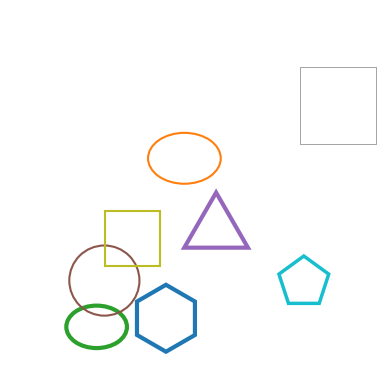[{"shape": "hexagon", "thickness": 3, "radius": 0.43, "center": [0.431, 0.173]}, {"shape": "oval", "thickness": 1.5, "radius": 0.47, "center": [0.479, 0.589]}, {"shape": "oval", "thickness": 3, "radius": 0.39, "center": [0.251, 0.151]}, {"shape": "triangle", "thickness": 3, "radius": 0.48, "center": [0.561, 0.404]}, {"shape": "circle", "thickness": 1.5, "radius": 0.46, "center": [0.271, 0.271]}, {"shape": "square", "thickness": 0.5, "radius": 0.5, "center": [0.878, 0.726]}, {"shape": "square", "thickness": 1.5, "radius": 0.36, "center": [0.343, 0.38]}, {"shape": "pentagon", "thickness": 2.5, "radius": 0.34, "center": [0.789, 0.267]}]